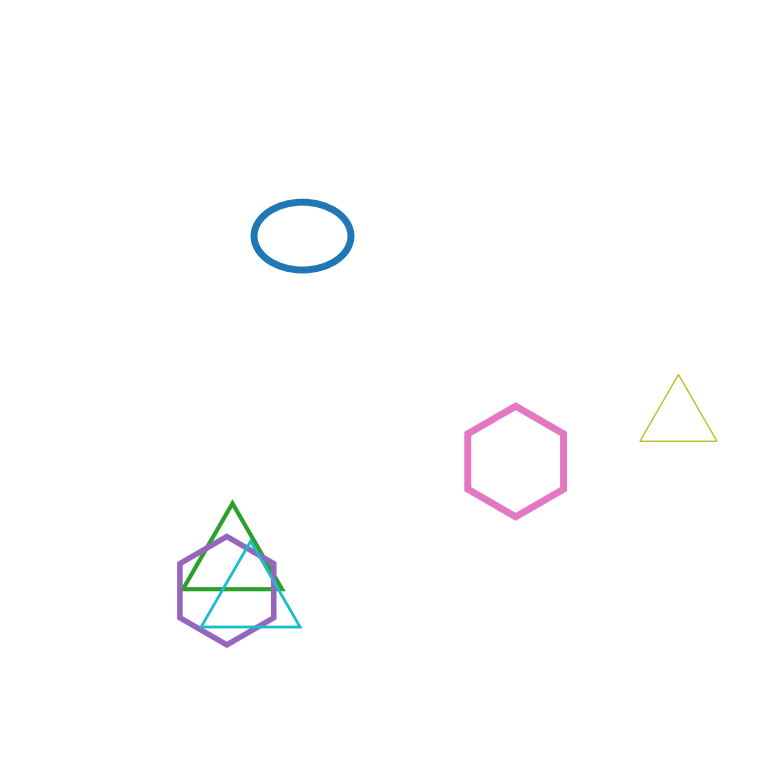[{"shape": "oval", "thickness": 2.5, "radius": 0.31, "center": [0.393, 0.693]}, {"shape": "triangle", "thickness": 1.5, "radius": 0.37, "center": [0.302, 0.272]}, {"shape": "hexagon", "thickness": 2, "radius": 0.35, "center": [0.295, 0.233]}, {"shape": "hexagon", "thickness": 2.5, "radius": 0.36, "center": [0.67, 0.401]}, {"shape": "triangle", "thickness": 0.5, "radius": 0.29, "center": [0.881, 0.456]}, {"shape": "triangle", "thickness": 1, "radius": 0.37, "center": [0.325, 0.223]}]